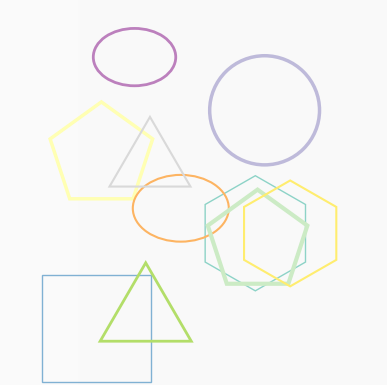[{"shape": "hexagon", "thickness": 1, "radius": 0.75, "center": [0.659, 0.394]}, {"shape": "pentagon", "thickness": 2.5, "radius": 0.7, "center": [0.262, 0.596]}, {"shape": "circle", "thickness": 2.5, "radius": 0.71, "center": [0.683, 0.714]}, {"shape": "square", "thickness": 1, "radius": 0.7, "center": [0.249, 0.147]}, {"shape": "oval", "thickness": 1.5, "radius": 0.62, "center": [0.467, 0.459]}, {"shape": "triangle", "thickness": 2, "radius": 0.68, "center": [0.376, 0.182]}, {"shape": "triangle", "thickness": 1.5, "radius": 0.6, "center": [0.387, 0.576]}, {"shape": "oval", "thickness": 2, "radius": 0.53, "center": [0.347, 0.852]}, {"shape": "pentagon", "thickness": 3, "radius": 0.68, "center": [0.665, 0.372]}, {"shape": "hexagon", "thickness": 1.5, "radius": 0.69, "center": [0.749, 0.394]}]